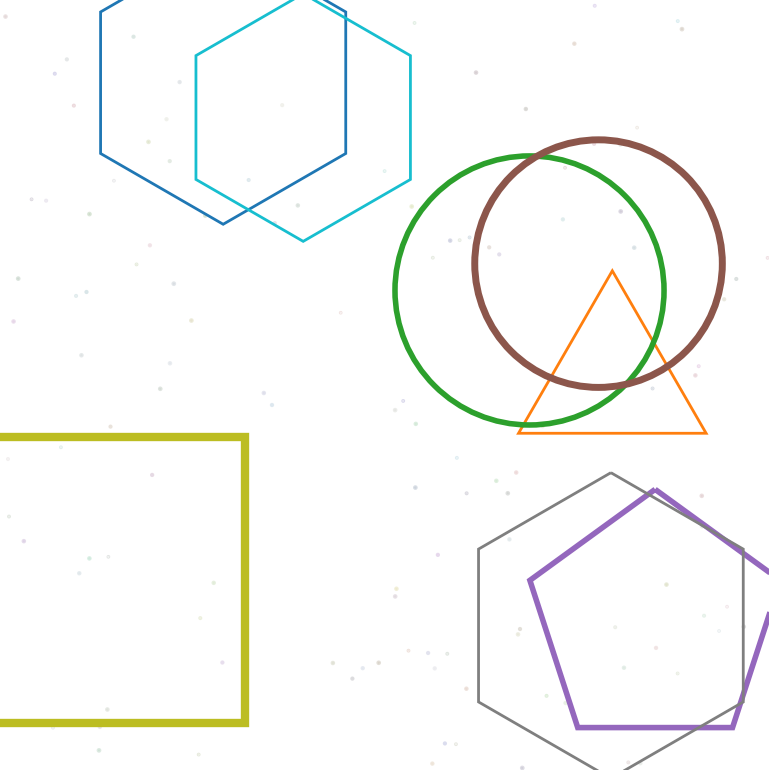[{"shape": "hexagon", "thickness": 1, "radius": 0.92, "center": [0.29, 0.893]}, {"shape": "triangle", "thickness": 1, "radius": 0.7, "center": [0.795, 0.508]}, {"shape": "circle", "thickness": 2, "radius": 0.87, "center": [0.688, 0.623]}, {"shape": "pentagon", "thickness": 2, "radius": 0.86, "center": [0.851, 0.193]}, {"shape": "circle", "thickness": 2.5, "radius": 0.8, "center": [0.777, 0.658]}, {"shape": "hexagon", "thickness": 1, "radius": 0.99, "center": [0.793, 0.188]}, {"shape": "square", "thickness": 3, "radius": 0.93, "center": [0.133, 0.247]}, {"shape": "hexagon", "thickness": 1, "radius": 0.8, "center": [0.394, 0.847]}]